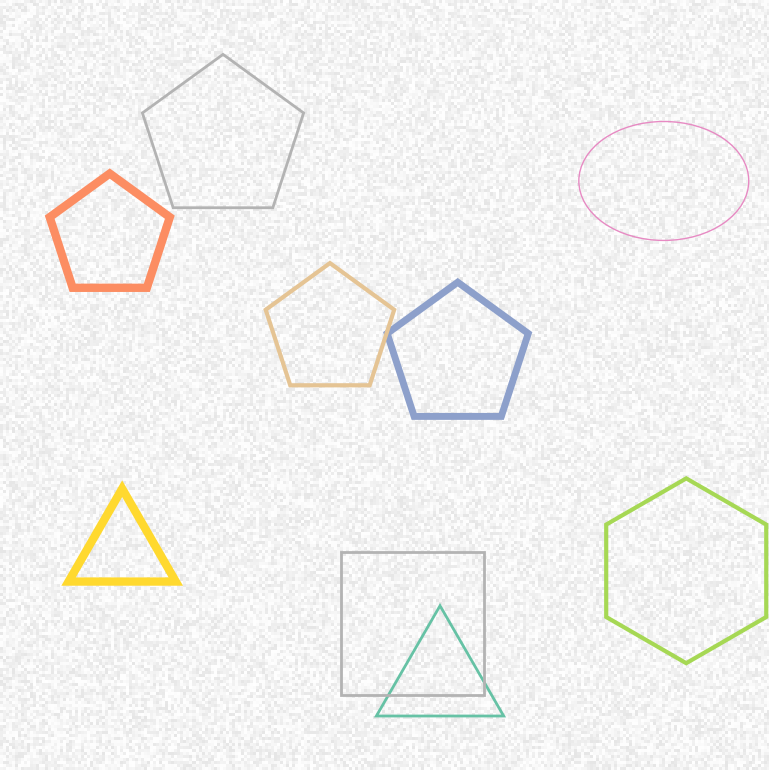[{"shape": "triangle", "thickness": 1, "radius": 0.48, "center": [0.571, 0.118]}, {"shape": "pentagon", "thickness": 3, "radius": 0.41, "center": [0.143, 0.693]}, {"shape": "pentagon", "thickness": 2.5, "radius": 0.48, "center": [0.594, 0.537]}, {"shape": "oval", "thickness": 0.5, "radius": 0.55, "center": [0.862, 0.765]}, {"shape": "hexagon", "thickness": 1.5, "radius": 0.6, "center": [0.891, 0.259]}, {"shape": "triangle", "thickness": 3, "radius": 0.4, "center": [0.159, 0.285]}, {"shape": "pentagon", "thickness": 1.5, "radius": 0.44, "center": [0.429, 0.571]}, {"shape": "square", "thickness": 1, "radius": 0.46, "center": [0.536, 0.19]}, {"shape": "pentagon", "thickness": 1, "radius": 0.55, "center": [0.29, 0.819]}]